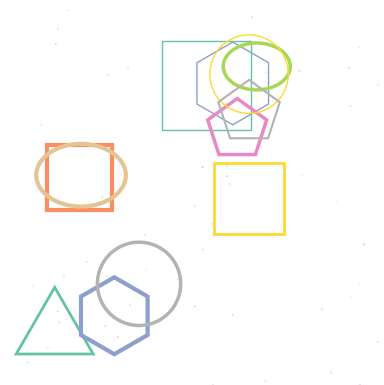[{"shape": "triangle", "thickness": 2, "radius": 0.58, "center": [0.142, 0.138]}, {"shape": "square", "thickness": 1, "radius": 0.58, "center": [0.536, 0.778]}, {"shape": "square", "thickness": 3, "radius": 0.42, "center": [0.207, 0.539]}, {"shape": "hexagon", "thickness": 3, "radius": 0.5, "center": [0.297, 0.18]}, {"shape": "hexagon", "thickness": 1, "radius": 0.54, "center": [0.605, 0.783]}, {"shape": "pentagon", "thickness": 2.5, "radius": 0.4, "center": [0.616, 0.664]}, {"shape": "oval", "thickness": 2.5, "radius": 0.43, "center": [0.667, 0.827]}, {"shape": "circle", "thickness": 1, "radius": 0.51, "center": [0.647, 0.807]}, {"shape": "square", "thickness": 2, "radius": 0.46, "center": [0.647, 0.485]}, {"shape": "oval", "thickness": 3, "radius": 0.58, "center": [0.211, 0.545]}, {"shape": "circle", "thickness": 2.5, "radius": 0.54, "center": [0.361, 0.263]}, {"shape": "pentagon", "thickness": 1.5, "radius": 0.42, "center": [0.647, 0.709]}]